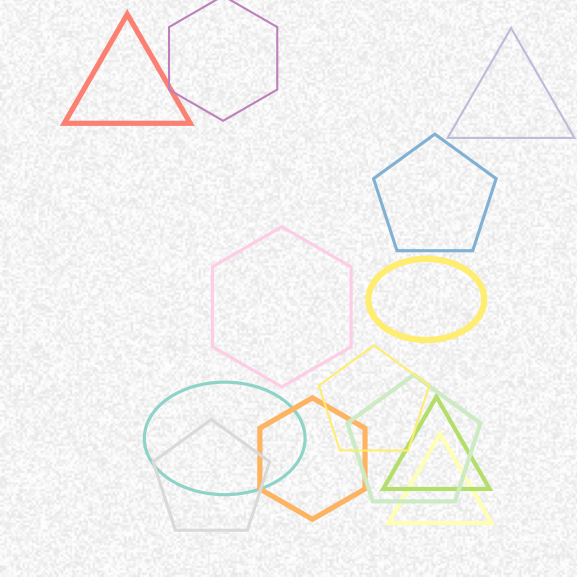[{"shape": "oval", "thickness": 1.5, "radius": 0.7, "center": [0.389, 0.24]}, {"shape": "triangle", "thickness": 2, "radius": 0.52, "center": [0.762, 0.145]}, {"shape": "triangle", "thickness": 1, "radius": 0.63, "center": [0.885, 0.824]}, {"shape": "triangle", "thickness": 2.5, "radius": 0.63, "center": [0.22, 0.849]}, {"shape": "pentagon", "thickness": 1.5, "radius": 0.56, "center": [0.753, 0.655]}, {"shape": "hexagon", "thickness": 2.5, "radius": 0.53, "center": [0.541, 0.205]}, {"shape": "triangle", "thickness": 2, "radius": 0.53, "center": [0.756, 0.206]}, {"shape": "hexagon", "thickness": 1.5, "radius": 0.69, "center": [0.488, 0.468]}, {"shape": "pentagon", "thickness": 1.5, "radius": 0.53, "center": [0.366, 0.167]}, {"shape": "hexagon", "thickness": 1, "radius": 0.54, "center": [0.386, 0.898]}, {"shape": "pentagon", "thickness": 2, "radius": 0.61, "center": [0.717, 0.229]}, {"shape": "pentagon", "thickness": 1, "radius": 0.5, "center": [0.648, 0.3]}, {"shape": "oval", "thickness": 3, "radius": 0.5, "center": [0.738, 0.481]}]